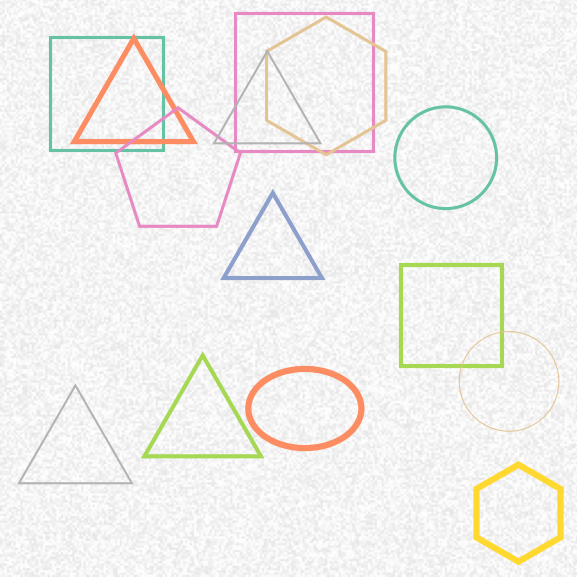[{"shape": "square", "thickness": 1.5, "radius": 0.49, "center": [0.184, 0.838]}, {"shape": "circle", "thickness": 1.5, "radius": 0.44, "center": [0.772, 0.726]}, {"shape": "triangle", "thickness": 2.5, "radius": 0.6, "center": [0.232, 0.814]}, {"shape": "oval", "thickness": 3, "radius": 0.49, "center": [0.528, 0.292]}, {"shape": "triangle", "thickness": 2, "radius": 0.49, "center": [0.472, 0.567]}, {"shape": "square", "thickness": 1.5, "radius": 0.6, "center": [0.526, 0.857]}, {"shape": "pentagon", "thickness": 1.5, "radius": 0.57, "center": [0.308, 0.699]}, {"shape": "triangle", "thickness": 2, "radius": 0.58, "center": [0.351, 0.267]}, {"shape": "square", "thickness": 2, "radius": 0.44, "center": [0.782, 0.453]}, {"shape": "hexagon", "thickness": 3, "radius": 0.42, "center": [0.898, 0.111]}, {"shape": "circle", "thickness": 0.5, "radius": 0.43, "center": [0.881, 0.339]}, {"shape": "hexagon", "thickness": 1.5, "radius": 0.6, "center": [0.565, 0.85]}, {"shape": "triangle", "thickness": 1, "radius": 0.56, "center": [0.131, 0.219]}, {"shape": "triangle", "thickness": 1, "radius": 0.53, "center": [0.463, 0.804]}]